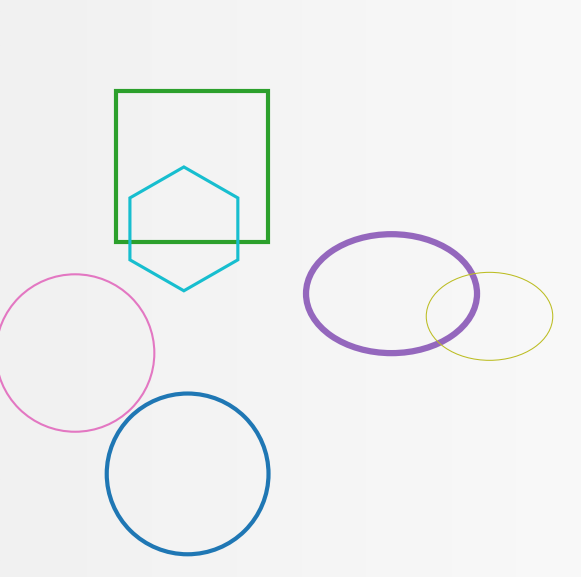[{"shape": "circle", "thickness": 2, "radius": 0.7, "center": [0.323, 0.179]}, {"shape": "square", "thickness": 2, "radius": 0.65, "center": [0.331, 0.711]}, {"shape": "oval", "thickness": 3, "radius": 0.74, "center": [0.674, 0.491]}, {"shape": "circle", "thickness": 1, "radius": 0.68, "center": [0.129, 0.388]}, {"shape": "oval", "thickness": 0.5, "radius": 0.54, "center": [0.842, 0.451]}, {"shape": "hexagon", "thickness": 1.5, "radius": 0.54, "center": [0.316, 0.603]}]